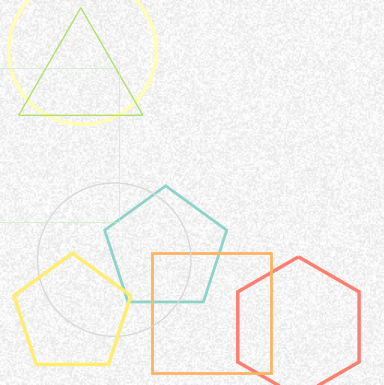[{"shape": "pentagon", "thickness": 2, "radius": 0.83, "center": [0.43, 0.351]}, {"shape": "circle", "thickness": 2.5, "radius": 0.96, "center": [0.214, 0.868]}, {"shape": "hexagon", "thickness": 2.5, "radius": 0.91, "center": [0.775, 0.151]}, {"shape": "square", "thickness": 2, "radius": 0.78, "center": [0.55, 0.187]}, {"shape": "triangle", "thickness": 1, "radius": 0.93, "center": [0.21, 0.794]}, {"shape": "circle", "thickness": 1, "radius": 1.0, "center": [0.297, 0.326]}, {"shape": "square", "thickness": 0.5, "radius": 1.0, "center": [0.111, 0.623]}, {"shape": "pentagon", "thickness": 2.5, "radius": 0.8, "center": [0.188, 0.183]}]